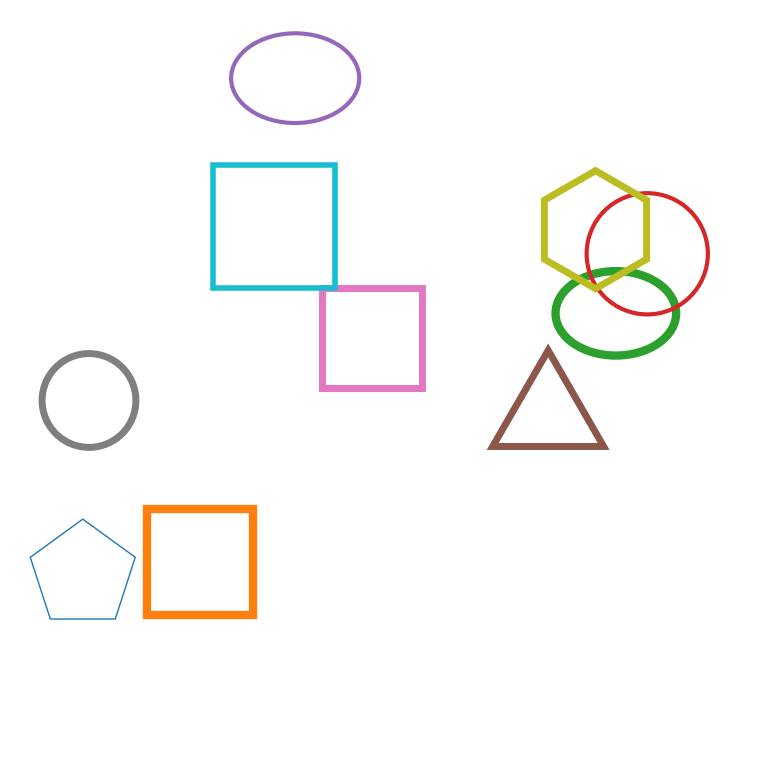[{"shape": "pentagon", "thickness": 0.5, "radius": 0.36, "center": [0.108, 0.254]}, {"shape": "square", "thickness": 3, "radius": 0.34, "center": [0.26, 0.27]}, {"shape": "oval", "thickness": 3, "radius": 0.39, "center": [0.8, 0.593]}, {"shape": "circle", "thickness": 1.5, "radius": 0.39, "center": [0.841, 0.67]}, {"shape": "oval", "thickness": 1.5, "radius": 0.42, "center": [0.383, 0.898]}, {"shape": "triangle", "thickness": 2.5, "radius": 0.42, "center": [0.712, 0.462]}, {"shape": "square", "thickness": 2.5, "radius": 0.32, "center": [0.483, 0.561]}, {"shape": "circle", "thickness": 2.5, "radius": 0.3, "center": [0.116, 0.48]}, {"shape": "hexagon", "thickness": 2.5, "radius": 0.38, "center": [0.773, 0.702]}, {"shape": "square", "thickness": 2, "radius": 0.4, "center": [0.356, 0.706]}]